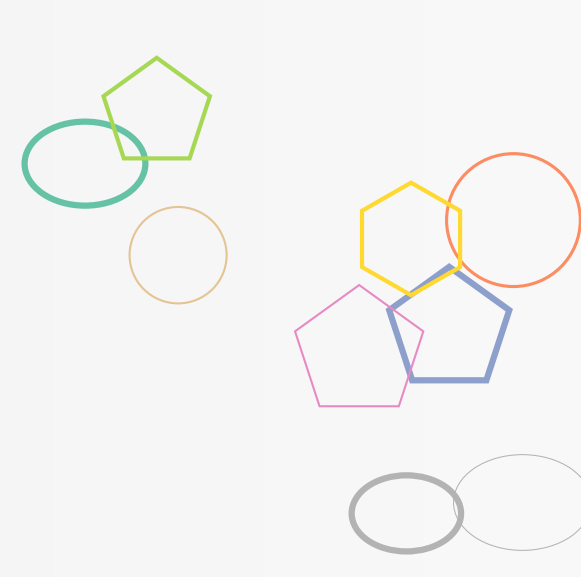[{"shape": "oval", "thickness": 3, "radius": 0.52, "center": [0.146, 0.716]}, {"shape": "circle", "thickness": 1.5, "radius": 0.58, "center": [0.883, 0.618]}, {"shape": "pentagon", "thickness": 3, "radius": 0.54, "center": [0.773, 0.428]}, {"shape": "pentagon", "thickness": 1, "radius": 0.58, "center": [0.618, 0.39]}, {"shape": "pentagon", "thickness": 2, "radius": 0.48, "center": [0.27, 0.803]}, {"shape": "hexagon", "thickness": 2, "radius": 0.49, "center": [0.707, 0.585]}, {"shape": "circle", "thickness": 1, "radius": 0.42, "center": [0.306, 0.557]}, {"shape": "oval", "thickness": 0.5, "radius": 0.59, "center": [0.899, 0.129]}, {"shape": "oval", "thickness": 3, "radius": 0.47, "center": [0.699, 0.11]}]